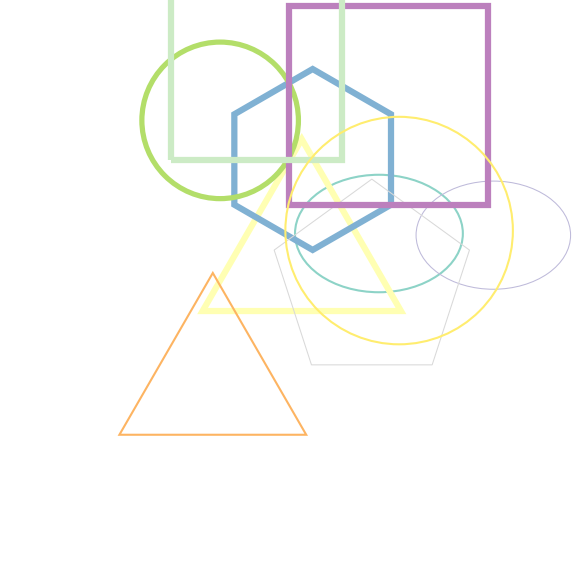[{"shape": "oval", "thickness": 1, "radius": 0.73, "center": [0.656, 0.595]}, {"shape": "triangle", "thickness": 3, "radius": 0.99, "center": [0.523, 0.56]}, {"shape": "oval", "thickness": 0.5, "radius": 0.67, "center": [0.854, 0.592]}, {"shape": "hexagon", "thickness": 3, "radius": 0.78, "center": [0.541, 0.723]}, {"shape": "triangle", "thickness": 1, "radius": 0.93, "center": [0.369, 0.34]}, {"shape": "circle", "thickness": 2.5, "radius": 0.68, "center": [0.381, 0.791]}, {"shape": "pentagon", "thickness": 0.5, "radius": 0.89, "center": [0.644, 0.511]}, {"shape": "square", "thickness": 3, "radius": 0.86, "center": [0.672, 0.816]}, {"shape": "square", "thickness": 3, "radius": 0.74, "center": [0.444, 0.87]}, {"shape": "circle", "thickness": 1, "radius": 0.98, "center": [0.691, 0.6]}]